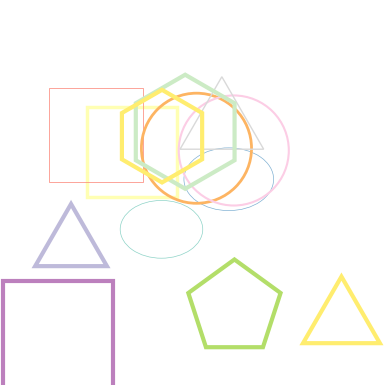[{"shape": "oval", "thickness": 0.5, "radius": 0.54, "center": [0.419, 0.404]}, {"shape": "square", "thickness": 2.5, "radius": 0.58, "center": [0.342, 0.605]}, {"shape": "triangle", "thickness": 3, "radius": 0.54, "center": [0.185, 0.363]}, {"shape": "square", "thickness": 0.5, "radius": 0.61, "center": [0.249, 0.65]}, {"shape": "oval", "thickness": 0.5, "radius": 0.58, "center": [0.594, 0.534]}, {"shape": "circle", "thickness": 2, "radius": 0.71, "center": [0.51, 0.615]}, {"shape": "pentagon", "thickness": 3, "radius": 0.63, "center": [0.609, 0.2]}, {"shape": "circle", "thickness": 1.5, "radius": 0.71, "center": [0.607, 0.609]}, {"shape": "triangle", "thickness": 1, "radius": 0.63, "center": [0.576, 0.675]}, {"shape": "square", "thickness": 3, "radius": 0.71, "center": [0.15, 0.127]}, {"shape": "hexagon", "thickness": 3, "radius": 0.74, "center": [0.481, 0.658]}, {"shape": "triangle", "thickness": 3, "radius": 0.58, "center": [0.887, 0.166]}, {"shape": "hexagon", "thickness": 3, "radius": 0.6, "center": [0.421, 0.646]}]